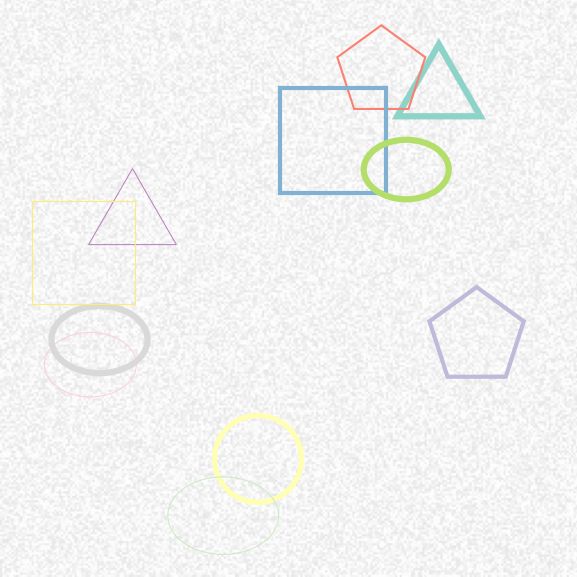[{"shape": "triangle", "thickness": 3, "radius": 0.42, "center": [0.76, 0.839]}, {"shape": "circle", "thickness": 2.5, "radius": 0.38, "center": [0.447, 0.205]}, {"shape": "pentagon", "thickness": 2, "radius": 0.43, "center": [0.825, 0.416]}, {"shape": "pentagon", "thickness": 1, "radius": 0.4, "center": [0.66, 0.875]}, {"shape": "square", "thickness": 2, "radius": 0.46, "center": [0.576, 0.756]}, {"shape": "oval", "thickness": 3, "radius": 0.37, "center": [0.703, 0.706]}, {"shape": "oval", "thickness": 0.5, "radius": 0.4, "center": [0.156, 0.368]}, {"shape": "oval", "thickness": 3, "radius": 0.42, "center": [0.172, 0.411]}, {"shape": "triangle", "thickness": 0.5, "radius": 0.44, "center": [0.229, 0.619]}, {"shape": "oval", "thickness": 0.5, "radius": 0.48, "center": [0.386, 0.106]}, {"shape": "square", "thickness": 0.5, "radius": 0.45, "center": [0.144, 0.561]}]